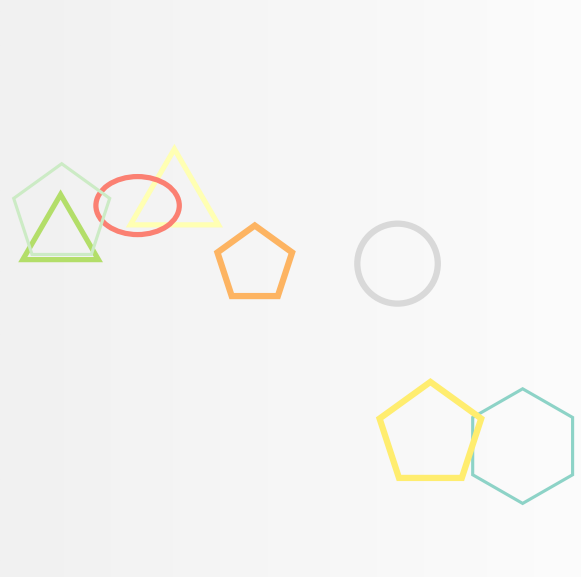[{"shape": "hexagon", "thickness": 1.5, "radius": 0.5, "center": [0.899, 0.227]}, {"shape": "triangle", "thickness": 2.5, "radius": 0.44, "center": [0.3, 0.654]}, {"shape": "oval", "thickness": 2.5, "radius": 0.36, "center": [0.237, 0.643]}, {"shape": "pentagon", "thickness": 3, "radius": 0.34, "center": [0.438, 0.541]}, {"shape": "triangle", "thickness": 2.5, "radius": 0.38, "center": [0.104, 0.587]}, {"shape": "circle", "thickness": 3, "radius": 0.35, "center": [0.684, 0.543]}, {"shape": "pentagon", "thickness": 1.5, "radius": 0.43, "center": [0.106, 0.629]}, {"shape": "pentagon", "thickness": 3, "radius": 0.46, "center": [0.74, 0.246]}]